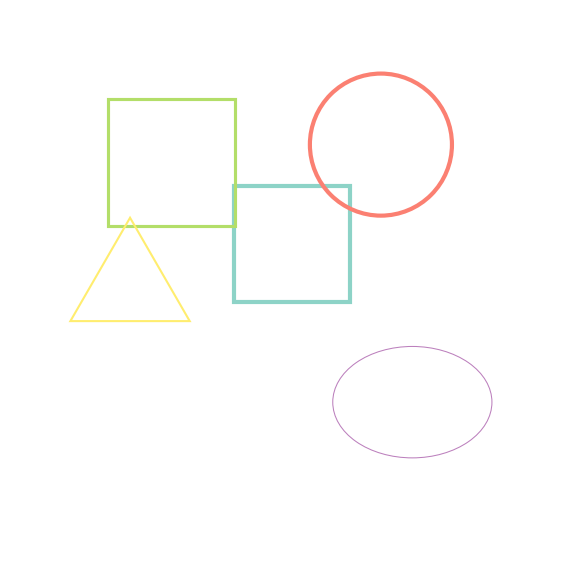[{"shape": "square", "thickness": 2, "radius": 0.5, "center": [0.506, 0.576]}, {"shape": "circle", "thickness": 2, "radius": 0.61, "center": [0.66, 0.749]}, {"shape": "square", "thickness": 1.5, "radius": 0.55, "center": [0.297, 0.718]}, {"shape": "oval", "thickness": 0.5, "radius": 0.69, "center": [0.714, 0.303]}, {"shape": "triangle", "thickness": 1, "radius": 0.6, "center": [0.225, 0.503]}]